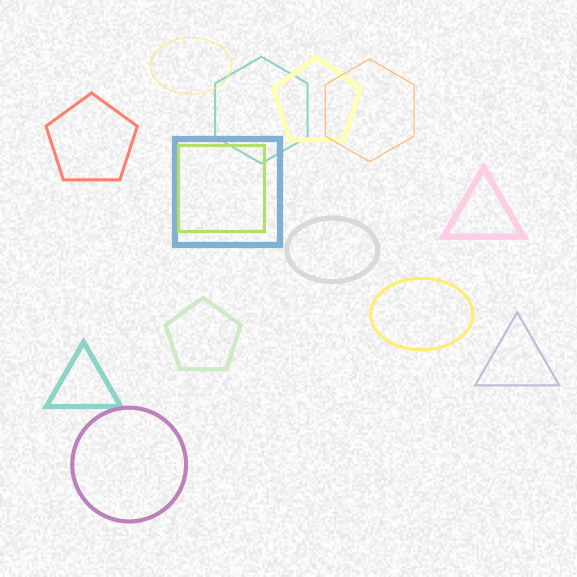[{"shape": "triangle", "thickness": 2.5, "radius": 0.37, "center": [0.145, 0.332]}, {"shape": "hexagon", "thickness": 1, "radius": 0.46, "center": [0.453, 0.808]}, {"shape": "pentagon", "thickness": 2.5, "radius": 0.4, "center": [0.549, 0.821]}, {"shape": "triangle", "thickness": 1, "radius": 0.42, "center": [0.896, 0.374]}, {"shape": "pentagon", "thickness": 1.5, "radius": 0.42, "center": [0.159, 0.755]}, {"shape": "square", "thickness": 3, "radius": 0.46, "center": [0.394, 0.666]}, {"shape": "hexagon", "thickness": 0.5, "radius": 0.44, "center": [0.64, 0.808]}, {"shape": "square", "thickness": 1.5, "radius": 0.37, "center": [0.383, 0.674]}, {"shape": "triangle", "thickness": 3, "radius": 0.4, "center": [0.837, 0.629]}, {"shape": "oval", "thickness": 2.5, "radius": 0.39, "center": [0.576, 0.566]}, {"shape": "circle", "thickness": 2, "radius": 0.49, "center": [0.224, 0.195]}, {"shape": "pentagon", "thickness": 2, "radius": 0.34, "center": [0.352, 0.415]}, {"shape": "oval", "thickness": 0.5, "radius": 0.35, "center": [0.33, 0.885]}, {"shape": "oval", "thickness": 1.5, "radius": 0.44, "center": [0.73, 0.455]}]